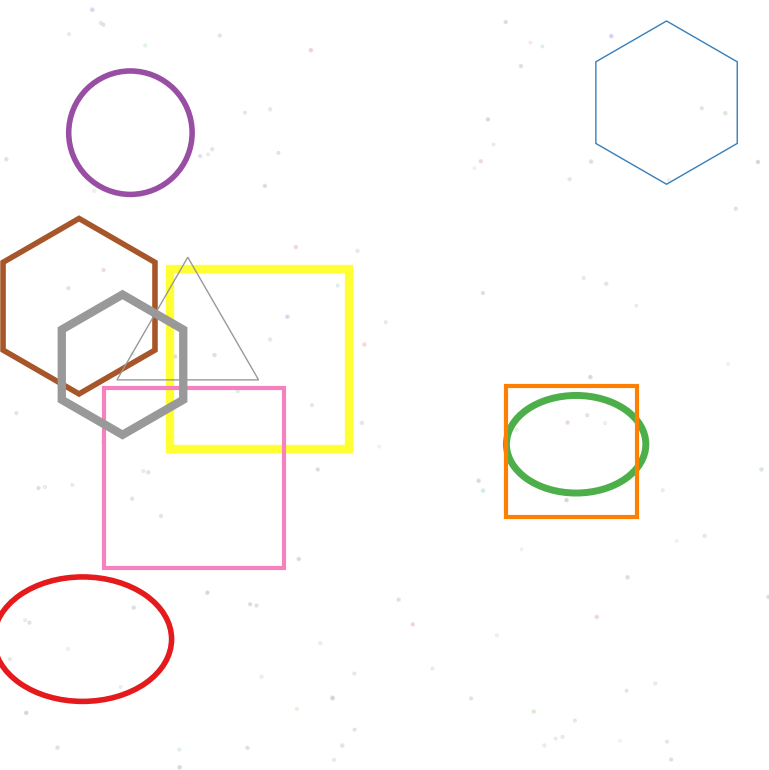[{"shape": "oval", "thickness": 2, "radius": 0.58, "center": [0.107, 0.17]}, {"shape": "hexagon", "thickness": 0.5, "radius": 0.53, "center": [0.866, 0.867]}, {"shape": "oval", "thickness": 2.5, "radius": 0.45, "center": [0.748, 0.423]}, {"shape": "circle", "thickness": 2, "radius": 0.4, "center": [0.169, 0.828]}, {"shape": "square", "thickness": 1.5, "radius": 0.43, "center": [0.742, 0.413]}, {"shape": "square", "thickness": 3, "radius": 0.58, "center": [0.337, 0.534]}, {"shape": "hexagon", "thickness": 2, "radius": 0.57, "center": [0.103, 0.602]}, {"shape": "square", "thickness": 1.5, "radius": 0.58, "center": [0.251, 0.38]}, {"shape": "hexagon", "thickness": 3, "radius": 0.46, "center": [0.159, 0.526]}, {"shape": "triangle", "thickness": 0.5, "radius": 0.53, "center": [0.244, 0.56]}]